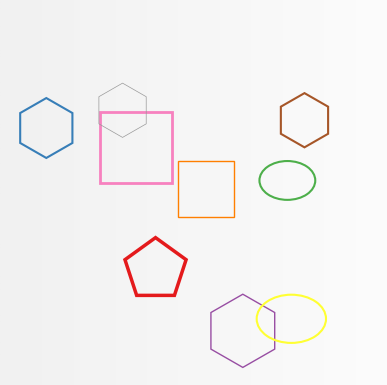[{"shape": "pentagon", "thickness": 2.5, "radius": 0.41, "center": [0.401, 0.3]}, {"shape": "hexagon", "thickness": 1.5, "radius": 0.39, "center": [0.119, 0.668]}, {"shape": "oval", "thickness": 1.5, "radius": 0.36, "center": [0.742, 0.531]}, {"shape": "hexagon", "thickness": 1, "radius": 0.48, "center": [0.627, 0.141]}, {"shape": "square", "thickness": 1, "radius": 0.36, "center": [0.531, 0.509]}, {"shape": "oval", "thickness": 1.5, "radius": 0.45, "center": [0.752, 0.172]}, {"shape": "hexagon", "thickness": 1.5, "radius": 0.35, "center": [0.786, 0.688]}, {"shape": "square", "thickness": 2, "radius": 0.46, "center": [0.352, 0.617]}, {"shape": "hexagon", "thickness": 0.5, "radius": 0.35, "center": [0.316, 0.714]}]